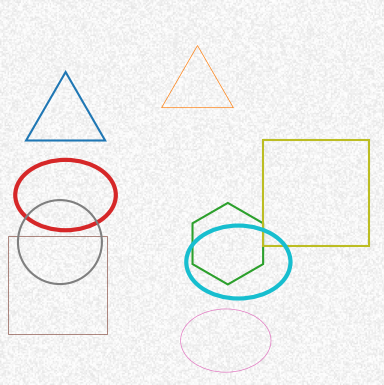[{"shape": "triangle", "thickness": 1.5, "radius": 0.59, "center": [0.17, 0.694]}, {"shape": "triangle", "thickness": 0.5, "radius": 0.54, "center": [0.513, 0.774]}, {"shape": "hexagon", "thickness": 1.5, "radius": 0.53, "center": [0.592, 0.367]}, {"shape": "oval", "thickness": 3, "radius": 0.65, "center": [0.17, 0.493]}, {"shape": "square", "thickness": 0.5, "radius": 0.64, "center": [0.149, 0.259]}, {"shape": "oval", "thickness": 0.5, "radius": 0.59, "center": [0.586, 0.115]}, {"shape": "circle", "thickness": 1.5, "radius": 0.55, "center": [0.156, 0.371]}, {"shape": "square", "thickness": 1.5, "radius": 0.69, "center": [0.821, 0.499]}, {"shape": "oval", "thickness": 3, "radius": 0.68, "center": [0.619, 0.319]}]